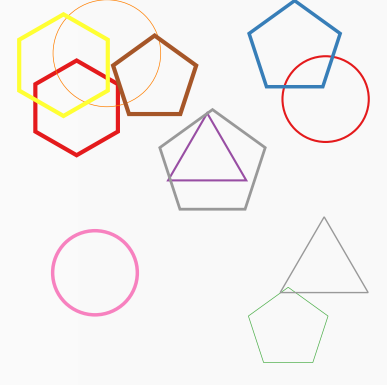[{"shape": "circle", "thickness": 1.5, "radius": 0.56, "center": [0.84, 0.743]}, {"shape": "hexagon", "thickness": 3, "radius": 0.61, "center": [0.198, 0.72]}, {"shape": "pentagon", "thickness": 2.5, "radius": 0.62, "center": [0.76, 0.875]}, {"shape": "pentagon", "thickness": 0.5, "radius": 0.54, "center": [0.744, 0.146]}, {"shape": "triangle", "thickness": 1.5, "radius": 0.58, "center": [0.535, 0.59]}, {"shape": "circle", "thickness": 0.5, "radius": 0.69, "center": [0.276, 0.862]}, {"shape": "hexagon", "thickness": 3, "radius": 0.66, "center": [0.164, 0.831]}, {"shape": "pentagon", "thickness": 3, "radius": 0.56, "center": [0.399, 0.795]}, {"shape": "circle", "thickness": 2.5, "radius": 0.55, "center": [0.245, 0.291]}, {"shape": "triangle", "thickness": 1, "radius": 0.66, "center": [0.837, 0.306]}, {"shape": "pentagon", "thickness": 2, "radius": 0.71, "center": [0.548, 0.572]}]